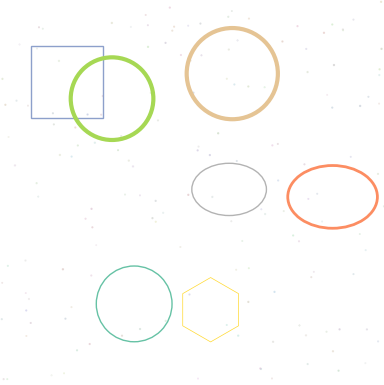[{"shape": "circle", "thickness": 1, "radius": 0.49, "center": [0.348, 0.211]}, {"shape": "oval", "thickness": 2, "radius": 0.58, "center": [0.864, 0.489]}, {"shape": "square", "thickness": 1, "radius": 0.46, "center": [0.174, 0.787]}, {"shape": "circle", "thickness": 3, "radius": 0.54, "center": [0.291, 0.744]}, {"shape": "hexagon", "thickness": 0.5, "radius": 0.42, "center": [0.547, 0.196]}, {"shape": "circle", "thickness": 3, "radius": 0.59, "center": [0.603, 0.809]}, {"shape": "oval", "thickness": 1, "radius": 0.48, "center": [0.595, 0.508]}]